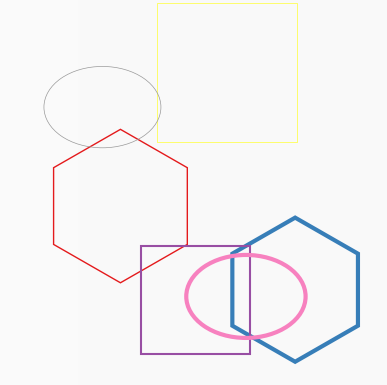[{"shape": "hexagon", "thickness": 1, "radius": 1.0, "center": [0.311, 0.465]}, {"shape": "hexagon", "thickness": 3, "radius": 0.94, "center": [0.762, 0.248]}, {"shape": "square", "thickness": 1.5, "radius": 0.7, "center": [0.505, 0.221]}, {"shape": "square", "thickness": 0.5, "radius": 0.9, "center": [0.586, 0.811]}, {"shape": "oval", "thickness": 3, "radius": 0.77, "center": [0.635, 0.23]}, {"shape": "oval", "thickness": 0.5, "radius": 0.75, "center": [0.264, 0.722]}]